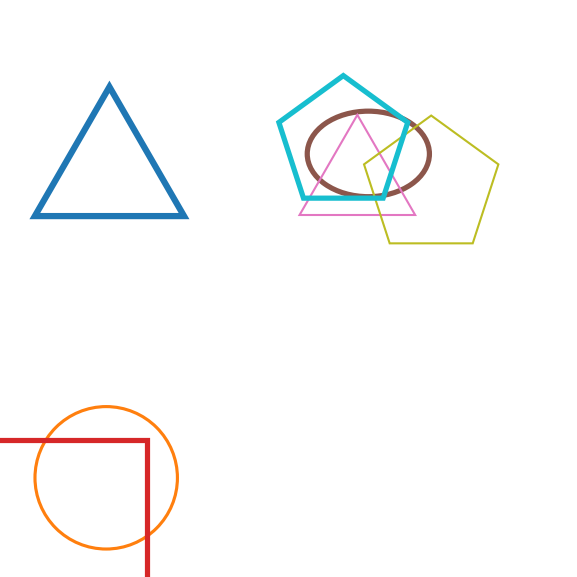[{"shape": "triangle", "thickness": 3, "radius": 0.75, "center": [0.19, 0.7]}, {"shape": "circle", "thickness": 1.5, "radius": 0.62, "center": [0.184, 0.172]}, {"shape": "square", "thickness": 2.5, "radius": 0.65, "center": [0.123, 0.106]}, {"shape": "oval", "thickness": 2.5, "radius": 0.53, "center": [0.638, 0.733]}, {"shape": "triangle", "thickness": 1, "radius": 0.58, "center": [0.619, 0.685]}, {"shape": "pentagon", "thickness": 1, "radius": 0.61, "center": [0.747, 0.677]}, {"shape": "pentagon", "thickness": 2.5, "radius": 0.59, "center": [0.594, 0.751]}]